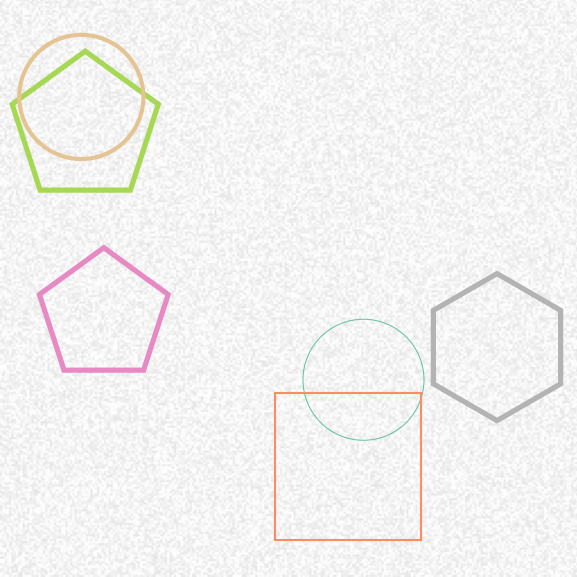[{"shape": "circle", "thickness": 0.5, "radius": 0.52, "center": [0.629, 0.342]}, {"shape": "square", "thickness": 1, "radius": 0.63, "center": [0.602, 0.191]}, {"shape": "pentagon", "thickness": 2.5, "radius": 0.59, "center": [0.18, 0.453]}, {"shape": "pentagon", "thickness": 2.5, "radius": 0.67, "center": [0.148, 0.778]}, {"shape": "circle", "thickness": 2, "radius": 0.54, "center": [0.141, 0.831]}, {"shape": "hexagon", "thickness": 2.5, "radius": 0.64, "center": [0.861, 0.398]}]